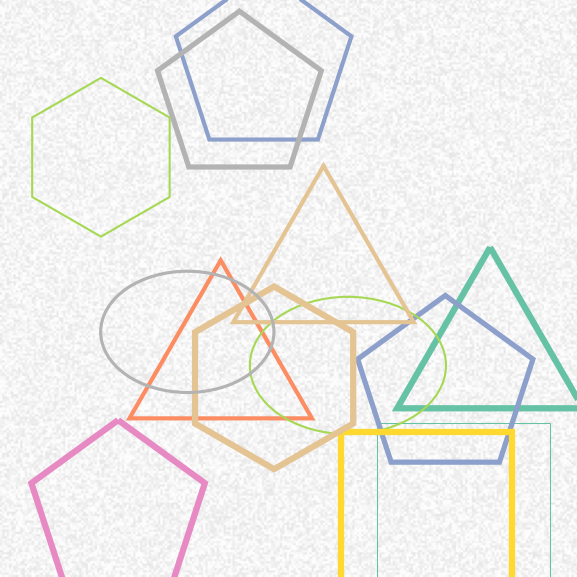[{"shape": "square", "thickness": 0.5, "radius": 0.75, "center": [0.802, 0.117]}, {"shape": "triangle", "thickness": 3, "radius": 0.93, "center": [0.849, 0.385]}, {"shape": "triangle", "thickness": 2, "radius": 0.91, "center": [0.382, 0.366]}, {"shape": "pentagon", "thickness": 2.5, "radius": 0.8, "center": [0.771, 0.328]}, {"shape": "pentagon", "thickness": 2, "radius": 0.8, "center": [0.457, 0.887]}, {"shape": "pentagon", "thickness": 3, "radius": 0.79, "center": [0.205, 0.114]}, {"shape": "hexagon", "thickness": 1, "radius": 0.69, "center": [0.175, 0.727]}, {"shape": "oval", "thickness": 1, "radius": 0.85, "center": [0.602, 0.366]}, {"shape": "square", "thickness": 3, "radius": 0.74, "center": [0.739, 0.103]}, {"shape": "hexagon", "thickness": 3, "radius": 0.79, "center": [0.475, 0.345]}, {"shape": "triangle", "thickness": 2, "radius": 0.9, "center": [0.56, 0.531]}, {"shape": "oval", "thickness": 1.5, "radius": 0.75, "center": [0.324, 0.424]}, {"shape": "pentagon", "thickness": 2.5, "radius": 0.75, "center": [0.415, 0.831]}]